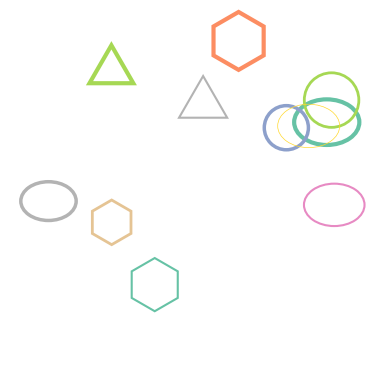[{"shape": "oval", "thickness": 3, "radius": 0.42, "center": [0.849, 0.683]}, {"shape": "hexagon", "thickness": 1.5, "radius": 0.35, "center": [0.402, 0.261]}, {"shape": "hexagon", "thickness": 3, "radius": 0.38, "center": [0.62, 0.894]}, {"shape": "circle", "thickness": 2.5, "radius": 0.29, "center": [0.744, 0.668]}, {"shape": "oval", "thickness": 1.5, "radius": 0.39, "center": [0.868, 0.468]}, {"shape": "triangle", "thickness": 3, "radius": 0.33, "center": [0.289, 0.817]}, {"shape": "circle", "thickness": 2, "radius": 0.35, "center": [0.861, 0.74]}, {"shape": "oval", "thickness": 0.5, "radius": 0.4, "center": [0.802, 0.673]}, {"shape": "hexagon", "thickness": 2, "radius": 0.29, "center": [0.29, 0.422]}, {"shape": "oval", "thickness": 2.5, "radius": 0.36, "center": [0.126, 0.478]}, {"shape": "triangle", "thickness": 1.5, "radius": 0.36, "center": [0.528, 0.73]}]